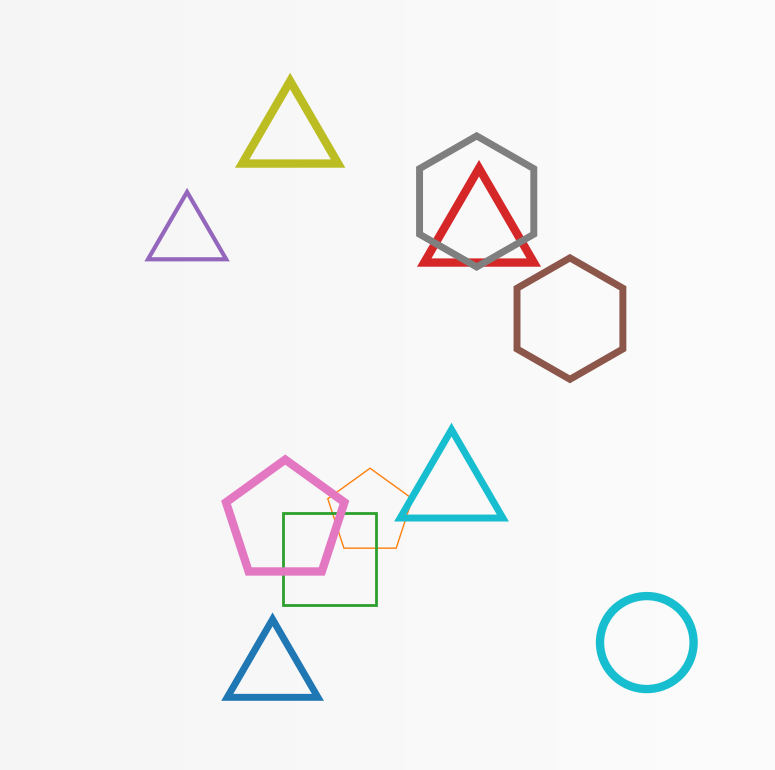[{"shape": "triangle", "thickness": 2.5, "radius": 0.34, "center": [0.352, 0.128]}, {"shape": "pentagon", "thickness": 0.5, "radius": 0.29, "center": [0.477, 0.335]}, {"shape": "square", "thickness": 1, "radius": 0.3, "center": [0.426, 0.274]}, {"shape": "triangle", "thickness": 3, "radius": 0.41, "center": [0.618, 0.7]}, {"shape": "triangle", "thickness": 1.5, "radius": 0.29, "center": [0.241, 0.692]}, {"shape": "hexagon", "thickness": 2.5, "radius": 0.39, "center": [0.735, 0.586]}, {"shape": "pentagon", "thickness": 3, "radius": 0.4, "center": [0.368, 0.323]}, {"shape": "hexagon", "thickness": 2.5, "radius": 0.43, "center": [0.615, 0.738]}, {"shape": "triangle", "thickness": 3, "radius": 0.36, "center": [0.374, 0.823]}, {"shape": "triangle", "thickness": 2.5, "radius": 0.38, "center": [0.583, 0.365]}, {"shape": "circle", "thickness": 3, "radius": 0.3, "center": [0.835, 0.165]}]